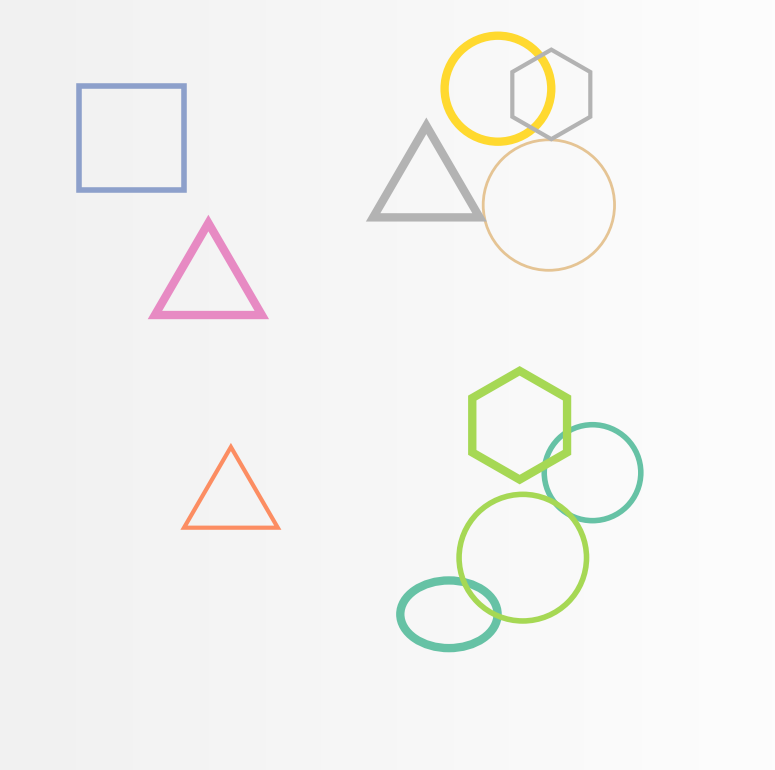[{"shape": "oval", "thickness": 3, "radius": 0.31, "center": [0.579, 0.202]}, {"shape": "circle", "thickness": 2, "radius": 0.31, "center": [0.765, 0.386]}, {"shape": "triangle", "thickness": 1.5, "radius": 0.35, "center": [0.298, 0.35]}, {"shape": "square", "thickness": 2, "radius": 0.34, "center": [0.169, 0.82]}, {"shape": "triangle", "thickness": 3, "radius": 0.4, "center": [0.269, 0.631]}, {"shape": "hexagon", "thickness": 3, "radius": 0.35, "center": [0.671, 0.448]}, {"shape": "circle", "thickness": 2, "radius": 0.41, "center": [0.675, 0.276]}, {"shape": "circle", "thickness": 3, "radius": 0.34, "center": [0.643, 0.885]}, {"shape": "circle", "thickness": 1, "radius": 0.42, "center": [0.708, 0.734]}, {"shape": "triangle", "thickness": 3, "radius": 0.4, "center": [0.55, 0.757]}, {"shape": "hexagon", "thickness": 1.5, "radius": 0.29, "center": [0.711, 0.877]}]